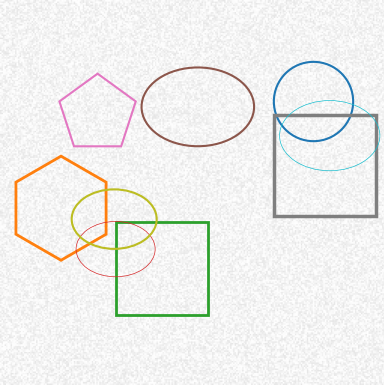[{"shape": "circle", "thickness": 1.5, "radius": 0.51, "center": [0.814, 0.736]}, {"shape": "hexagon", "thickness": 2, "radius": 0.68, "center": [0.158, 0.459]}, {"shape": "square", "thickness": 2, "radius": 0.6, "center": [0.422, 0.303]}, {"shape": "oval", "thickness": 0.5, "radius": 0.51, "center": [0.3, 0.353]}, {"shape": "oval", "thickness": 1.5, "radius": 0.73, "center": [0.514, 0.722]}, {"shape": "pentagon", "thickness": 1.5, "radius": 0.52, "center": [0.253, 0.704]}, {"shape": "square", "thickness": 2.5, "radius": 0.66, "center": [0.844, 0.57]}, {"shape": "oval", "thickness": 1.5, "radius": 0.55, "center": [0.297, 0.431]}, {"shape": "oval", "thickness": 0.5, "radius": 0.65, "center": [0.856, 0.648]}]